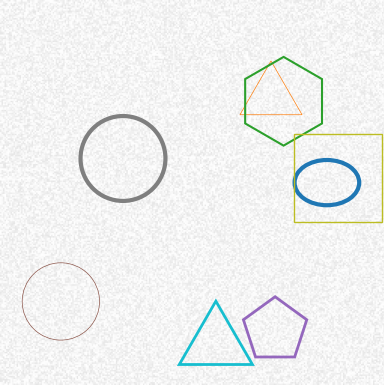[{"shape": "oval", "thickness": 3, "radius": 0.42, "center": [0.849, 0.526]}, {"shape": "triangle", "thickness": 0.5, "radius": 0.47, "center": [0.704, 0.749]}, {"shape": "hexagon", "thickness": 1.5, "radius": 0.58, "center": [0.737, 0.737]}, {"shape": "pentagon", "thickness": 2, "radius": 0.43, "center": [0.715, 0.143]}, {"shape": "circle", "thickness": 0.5, "radius": 0.5, "center": [0.158, 0.217]}, {"shape": "circle", "thickness": 3, "radius": 0.55, "center": [0.319, 0.588]}, {"shape": "square", "thickness": 1, "radius": 0.57, "center": [0.879, 0.537]}, {"shape": "triangle", "thickness": 2, "radius": 0.55, "center": [0.561, 0.108]}]